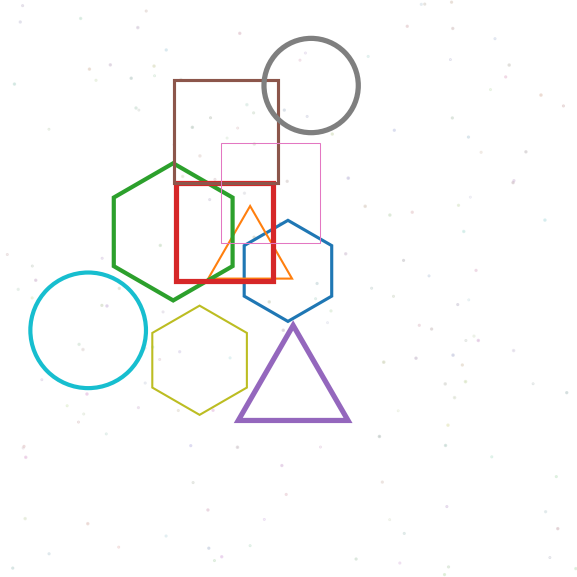[{"shape": "hexagon", "thickness": 1.5, "radius": 0.44, "center": [0.499, 0.53]}, {"shape": "triangle", "thickness": 1, "radius": 0.42, "center": [0.433, 0.559]}, {"shape": "hexagon", "thickness": 2, "radius": 0.59, "center": [0.3, 0.598]}, {"shape": "square", "thickness": 2.5, "radius": 0.42, "center": [0.389, 0.597]}, {"shape": "triangle", "thickness": 2.5, "radius": 0.55, "center": [0.508, 0.326]}, {"shape": "square", "thickness": 1.5, "radius": 0.45, "center": [0.391, 0.771]}, {"shape": "square", "thickness": 0.5, "radius": 0.43, "center": [0.468, 0.665]}, {"shape": "circle", "thickness": 2.5, "radius": 0.41, "center": [0.539, 0.851]}, {"shape": "hexagon", "thickness": 1, "radius": 0.47, "center": [0.346, 0.375]}, {"shape": "circle", "thickness": 2, "radius": 0.5, "center": [0.153, 0.427]}]